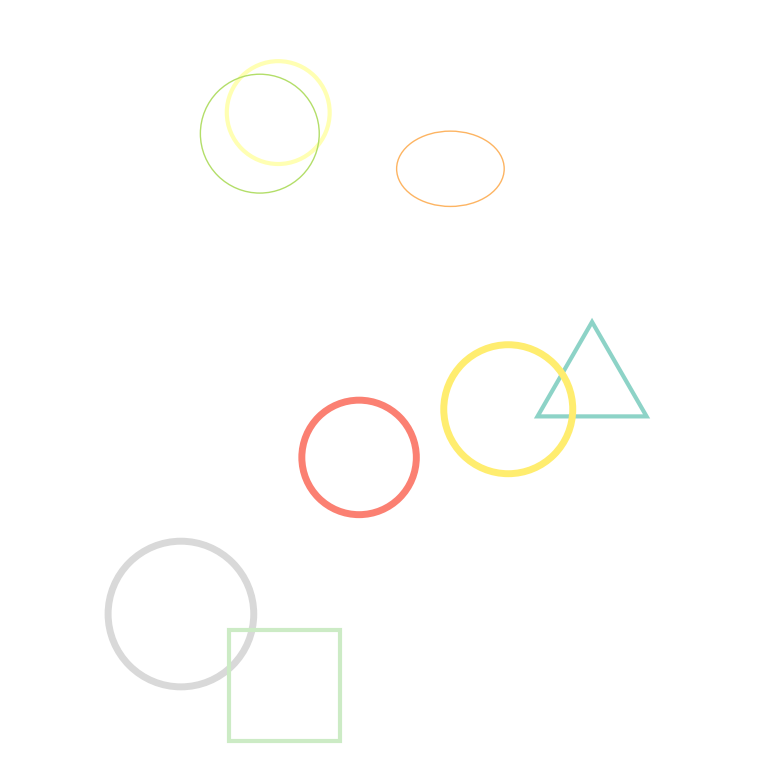[{"shape": "triangle", "thickness": 1.5, "radius": 0.41, "center": [0.769, 0.5]}, {"shape": "circle", "thickness": 1.5, "radius": 0.33, "center": [0.361, 0.854]}, {"shape": "circle", "thickness": 2.5, "radius": 0.37, "center": [0.466, 0.406]}, {"shape": "oval", "thickness": 0.5, "radius": 0.35, "center": [0.585, 0.781]}, {"shape": "circle", "thickness": 0.5, "radius": 0.39, "center": [0.337, 0.826]}, {"shape": "circle", "thickness": 2.5, "radius": 0.47, "center": [0.235, 0.203]}, {"shape": "square", "thickness": 1.5, "radius": 0.36, "center": [0.37, 0.109]}, {"shape": "circle", "thickness": 2.5, "radius": 0.42, "center": [0.66, 0.469]}]